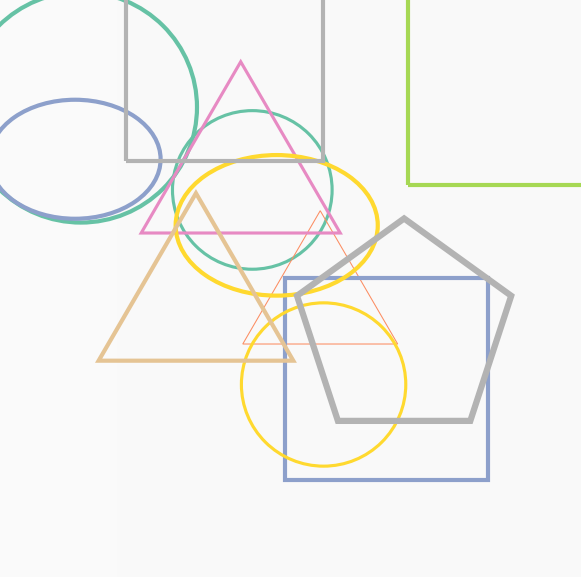[{"shape": "circle", "thickness": 2, "radius": 1.0, "center": [0.139, 0.813]}, {"shape": "circle", "thickness": 1.5, "radius": 0.69, "center": [0.434, 0.67]}, {"shape": "triangle", "thickness": 0.5, "radius": 0.77, "center": [0.551, 0.48]}, {"shape": "square", "thickness": 2, "radius": 0.87, "center": [0.666, 0.342]}, {"shape": "oval", "thickness": 2, "radius": 0.74, "center": [0.129, 0.723]}, {"shape": "triangle", "thickness": 1.5, "radius": 0.99, "center": [0.414, 0.695]}, {"shape": "square", "thickness": 2, "radius": 0.96, "center": [0.894, 0.871]}, {"shape": "oval", "thickness": 2, "radius": 0.87, "center": [0.476, 0.609]}, {"shape": "circle", "thickness": 1.5, "radius": 0.71, "center": [0.557, 0.333]}, {"shape": "triangle", "thickness": 2, "radius": 0.97, "center": [0.337, 0.471]}, {"shape": "square", "thickness": 2, "radius": 0.85, "center": [0.386, 0.889]}, {"shape": "pentagon", "thickness": 3, "radius": 0.97, "center": [0.695, 0.427]}]